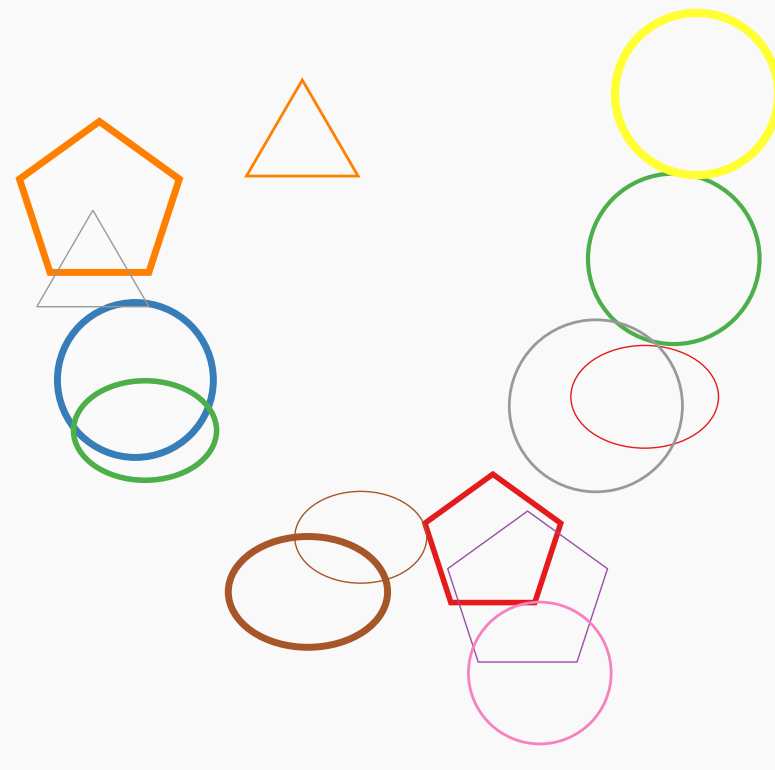[{"shape": "oval", "thickness": 0.5, "radius": 0.48, "center": [0.832, 0.485]}, {"shape": "pentagon", "thickness": 2, "radius": 0.46, "center": [0.636, 0.292]}, {"shape": "circle", "thickness": 2.5, "radius": 0.5, "center": [0.175, 0.507]}, {"shape": "oval", "thickness": 2, "radius": 0.46, "center": [0.187, 0.441]}, {"shape": "circle", "thickness": 1.5, "radius": 0.55, "center": [0.869, 0.664]}, {"shape": "pentagon", "thickness": 0.5, "radius": 0.54, "center": [0.681, 0.228]}, {"shape": "pentagon", "thickness": 2.5, "radius": 0.54, "center": [0.128, 0.734]}, {"shape": "triangle", "thickness": 1, "radius": 0.42, "center": [0.39, 0.813]}, {"shape": "circle", "thickness": 3, "radius": 0.53, "center": [0.899, 0.878]}, {"shape": "oval", "thickness": 0.5, "radius": 0.43, "center": [0.465, 0.302]}, {"shape": "oval", "thickness": 2.5, "radius": 0.51, "center": [0.397, 0.231]}, {"shape": "circle", "thickness": 1, "radius": 0.46, "center": [0.697, 0.126]}, {"shape": "circle", "thickness": 1, "radius": 0.56, "center": [0.769, 0.473]}, {"shape": "triangle", "thickness": 0.5, "radius": 0.42, "center": [0.12, 0.643]}]